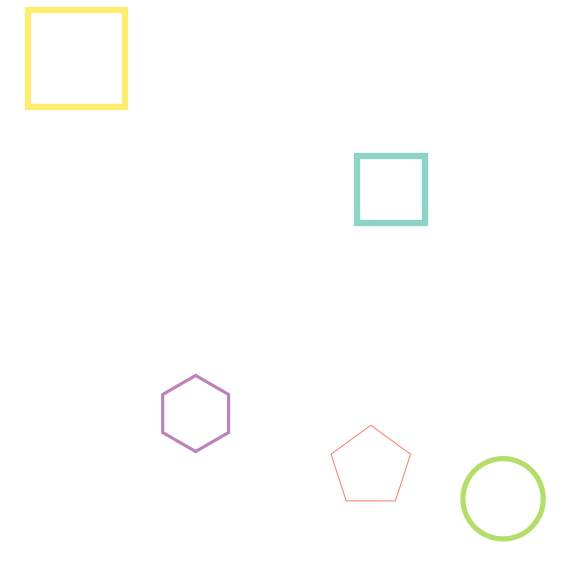[{"shape": "square", "thickness": 3, "radius": 0.29, "center": [0.677, 0.671]}, {"shape": "pentagon", "thickness": 0.5, "radius": 0.36, "center": [0.642, 0.19]}, {"shape": "circle", "thickness": 2.5, "radius": 0.35, "center": [0.871, 0.135]}, {"shape": "hexagon", "thickness": 1.5, "radius": 0.33, "center": [0.339, 0.283]}, {"shape": "square", "thickness": 3, "radius": 0.42, "center": [0.132, 0.897]}]